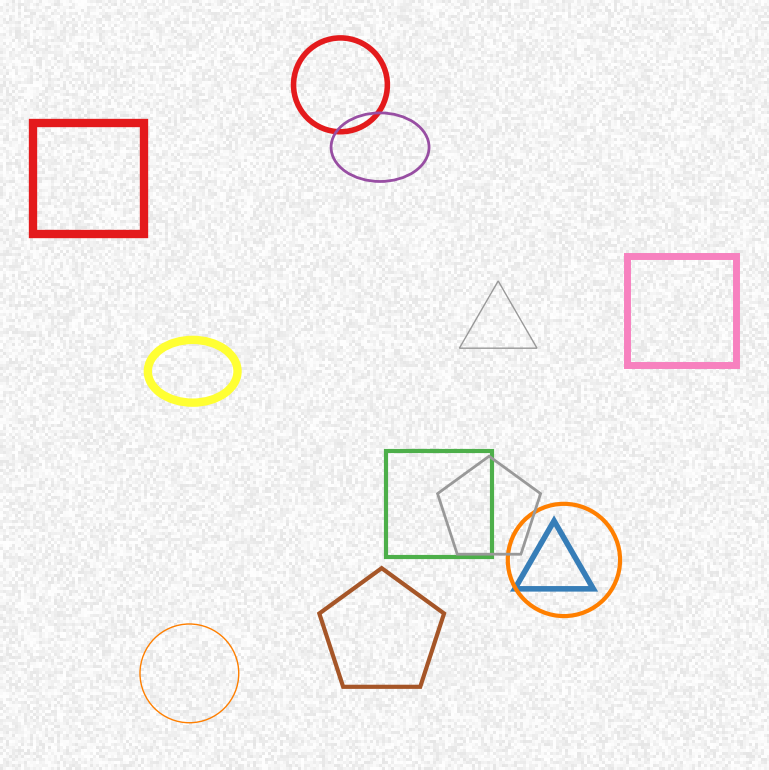[{"shape": "circle", "thickness": 2, "radius": 0.3, "center": [0.442, 0.89]}, {"shape": "square", "thickness": 3, "radius": 0.36, "center": [0.115, 0.769]}, {"shape": "triangle", "thickness": 2, "radius": 0.29, "center": [0.72, 0.265]}, {"shape": "square", "thickness": 1.5, "radius": 0.34, "center": [0.57, 0.345]}, {"shape": "oval", "thickness": 1, "radius": 0.32, "center": [0.494, 0.809]}, {"shape": "circle", "thickness": 0.5, "radius": 0.32, "center": [0.246, 0.125]}, {"shape": "circle", "thickness": 1.5, "radius": 0.36, "center": [0.732, 0.273]}, {"shape": "oval", "thickness": 3, "radius": 0.29, "center": [0.25, 0.518]}, {"shape": "pentagon", "thickness": 1.5, "radius": 0.43, "center": [0.496, 0.177]}, {"shape": "square", "thickness": 2.5, "radius": 0.36, "center": [0.885, 0.597]}, {"shape": "triangle", "thickness": 0.5, "radius": 0.29, "center": [0.647, 0.577]}, {"shape": "pentagon", "thickness": 1, "radius": 0.35, "center": [0.635, 0.337]}]